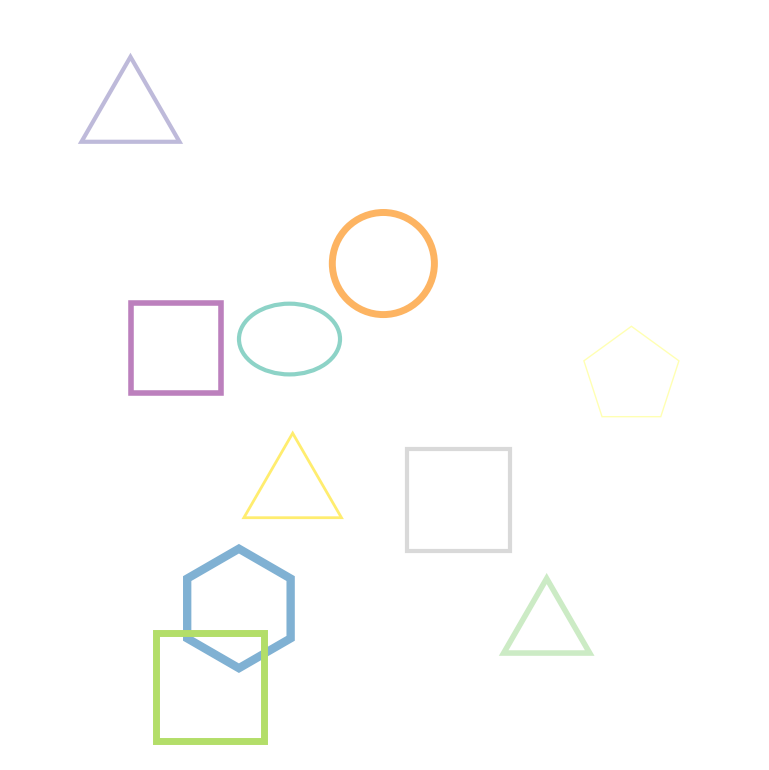[{"shape": "oval", "thickness": 1.5, "radius": 0.33, "center": [0.376, 0.56]}, {"shape": "pentagon", "thickness": 0.5, "radius": 0.32, "center": [0.82, 0.511]}, {"shape": "triangle", "thickness": 1.5, "radius": 0.37, "center": [0.169, 0.853]}, {"shape": "hexagon", "thickness": 3, "radius": 0.39, "center": [0.31, 0.21]}, {"shape": "circle", "thickness": 2.5, "radius": 0.33, "center": [0.498, 0.658]}, {"shape": "square", "thickness": 2.5, "radius": 0.35, "center": [0.273, 0.108]}, {"shape": "square", "thickness": 1.5, "radius": 0.33, "center": [0.596, 0.351]}, {"shape": "square", "thickness": 2, "radius": 0.29, "center": [0.229, 0.548]}, {"shape": "triangle", "thickness": 2, "radius": 0.32, "center": [0.71, 0.184]}, {"shape": "triangle", "thickness": 1, "radius": 0.37, "center": [0.38, 0.364]}]